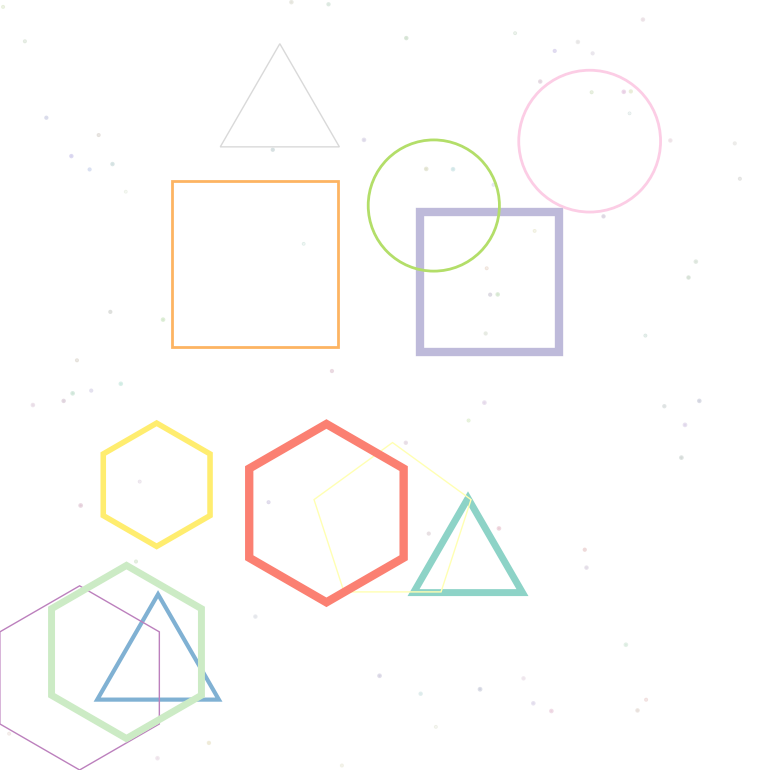[{"shape": "triangle", "thickness": 2.5, "radius": 0.41, "center": [0.608, 0.271]}, {"shape": "pentagon", "thickness": 0.5, "radius": 0.54, "center": [0.51, 0.318]}, {"shape": "square", "thickness": 3, "radius": 0.45, "center": [0.635, 0.634]}, {"shape": "hexagon", "thickness": 3, "radius": 0.58, "center": [0.424, 0.334]}, {"shape": "triangle", "thickness": 1.5, "radius": 0.46, "center": [0.205, 0.137]}, {"shape": "square", "thickness": 1, "radius": 0.54, "center": [0.332, 0.657]}, {"shape": "circle", "thickness": 1, "radius": 0.43, "center": [0.563, 0.733]}, {"shape": "circle", "thickness": 1, "radius": 0.46, "center": [0.766, 0.817]}, {"shape": "triangle", "thickness": 0.5, "radius": 0.45, "center": [0.363, 0.854]}, {"shape": "hexagon", "thickness": 0.5, "radius": 0.6, "center": [0.103, 0.12]}, {"shape": "hexagon", "thickness": 2.5, "radius": 0.56, "center": [0.164, 0.153]}, {"shape": "hexagon", "thickness": 2, "radius": 0.4, "center": [0.203, 0.37]}]